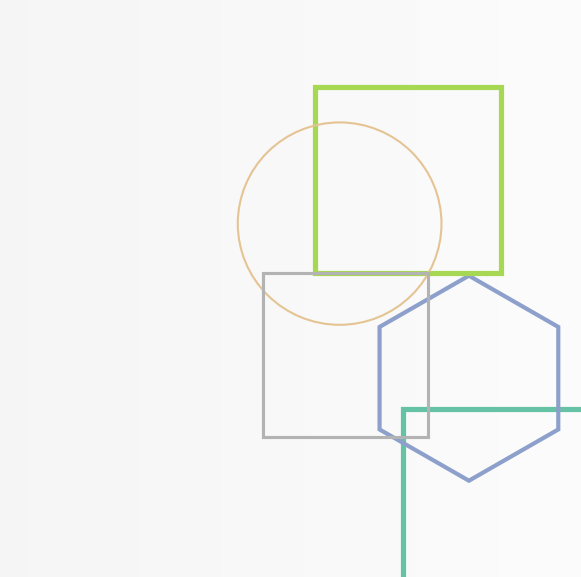[{"shape": "square", "thickness": 2.5, "radius": 0.87, "center": [0.868, 0.116]}, {"shape": "hexagon", "thickness": 2, "radius": 0.89, "center": [0.807, 0.344]}, {"shape": "square", "thickness": 2.5, "radius": 0.8, "center": [0.702, 0.687]}, {"shape": "circle", "thickness": 1, "radius": 0.88, "center": [0.584, 0.612]}, {"shape": "square", "thickness": 1.5, "radius": 0.71, "center": [0.594, 0.385]}]